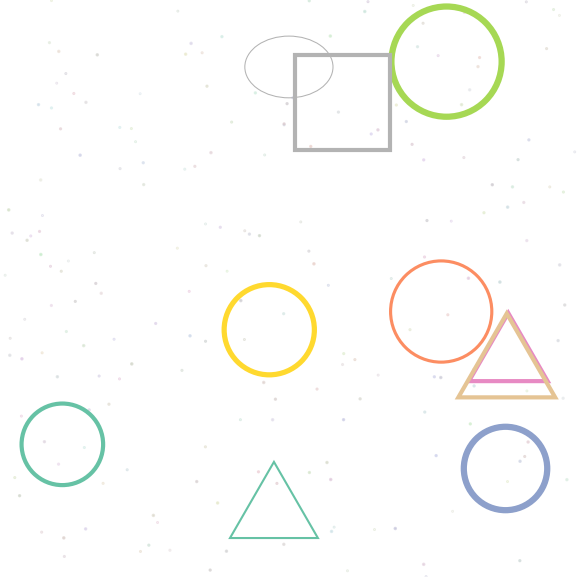[{"shape": "circle", "thickness": 2, "radius": 0.35, "center": [0.108, 0.23]}, {"shape": "triangle", "thickness": 1, "radius": 0.44, "center": [0.474, 0.111]}, {"shape": "circle", "thickness": 1.5, "radius": 0.44, "center": [0.764, 0.46]}, {"shape": "circle", "thickness": 3, "radius": 0.36, "center": [0.875, 0.188]}, {"shape": "triangle", "thickness": 2, "radius": 0.39, "center": [0.88, 0.378]}, {"shape": "circle", "thickness": 3, "radius": 0.48, "center": [0.773, 0.892]}, {"shape": "circle", "thickness": 2.5, "radius": 0.39, "center": [0.466, 0.428]}, {"shape": "triangle", "thickness": 2, "radius": 0.48, "center": [0.877, 0.359]}, {"shape": "square", "thickness": 2, "radius": 0.41, "center": [0.593, 0.821]}, {"shape": "oval", "thickness": 0.5, "radius": 0.38, "center": [0.5, 0.883]}]